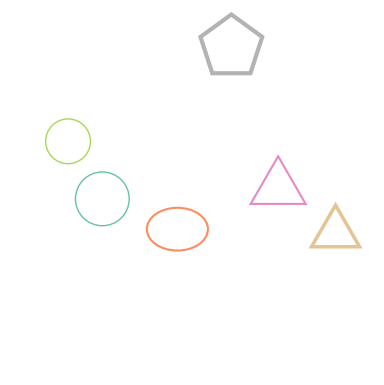[{"shape": "circle", "thickness": 1, "radius": 0.35, "center": [0.266, 0.483]}, {"shape": "oval", "thickness": 1.5, "radius": 0.4, "center": [0.461, 0.405]}, {"shape": "triangle", "thickness": 1.5, "radius": 0.41, "center": [0.722, 0.512]}, {"shape": "circle", "thickness": 1, "radius": 0.29, "center": [0.177, 0.633]}, {"shape": "triangle", "thickness": 2.5, "radius": 0.36, "center": [0.872, 0.395]}, {"shape": "pentagon", "thickness": 3, "radius": 0.42, "center": [0.601, 0.878]}]